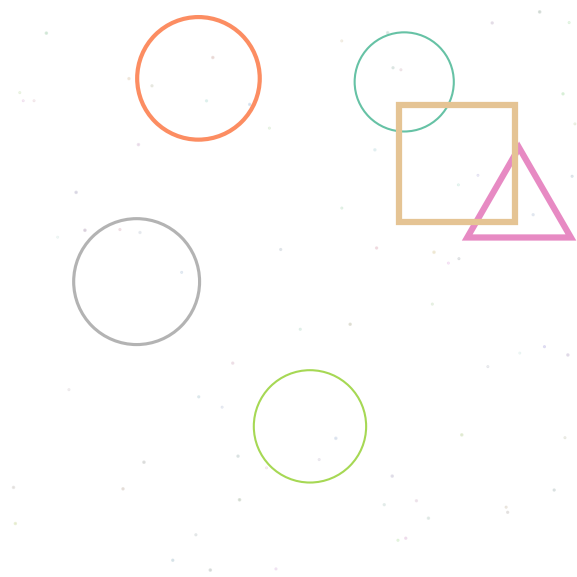[{"shape": "circle", "thickness": 1, "radius": 0.43, "center": [0.7, 0.857]}, {"shape": "circle", "thickness": 2, "radius": 0.53, "center": [0.344, 0.863]}, {"shape": "triangle", "thickness": 3, "radius": 0.52, "center": [0.899, 0.64]}, {"shape": "circle", "thickness": 1, "radius": 0.49, "center": [0.537, 0.261]}, {"shape": "square", "thickness": 3, "radius": 0.51, "center": [0.791, 0.716]}, {"shape": "circle", "thickness": 1.5, "radius": 0.55, "center": [0.237, 0.511]}]